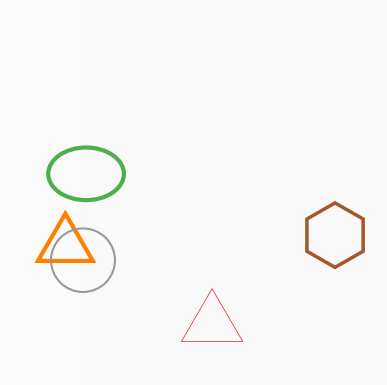[{"shape": "triangle", "thickness": 0.5, "radius": 0.46, "center": [0.547, 0.159]}, {"shape": "oval", "thickness": 3, "radius": 0.49, "center": [0.222, 0.549]}, {"shape": "triangle", "thickness": 3, "radius": 0.41, "center": [0.169, 0.363]}, {"shape": "hexagon", "thickness": 2.5, "radius": 0.42, "center": [0.865, 0.389]}, {"shape": "circle", "thickness": 1.5, "radius": 0.41, "center": [0.214, 0.324]}]